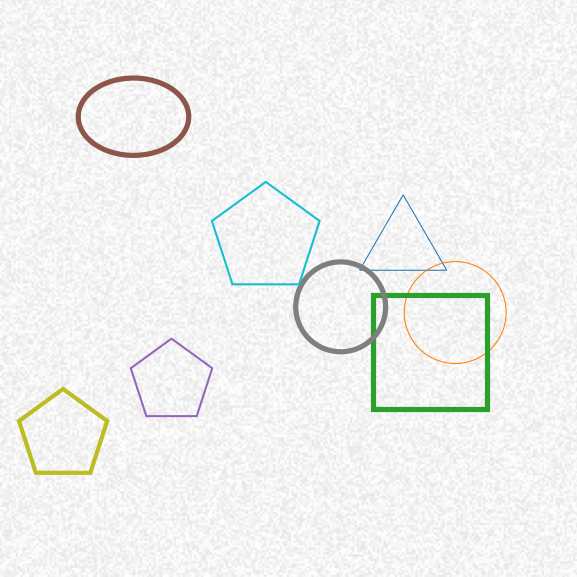[{"shape": "triangle", "thickness": 0.5, "radius": 0.44, "center": [0.698, 0.575]}, {"shape": "circle", "thickness": 0.5, "radius": 0.44, "center": [0.788, 0.458]}, {"shape": "square", "thickness": 2.5, "radius": 0.49, "center": [0.744, 0.39]}, {"shape": "pentagon", "thickness": 1, "radius": 0.37, "center": [0.297, 0.339]}, {"shape": "oval", "thickness": 2.5, "radius": 0.48, "center": [0.231, 0.797]}, {"shape": "circle", "thickness": 2.5, "radius": 0.39, "center": [0.59, 0.468]}, {"shape": "pentagon", "thickness": 2, "radius": 0.4, "center": [0.109, 0.245]}, {"shape": "pentagon", "thickness": 1, "radius": 0.49, "center": [0.46, 0.586]}]